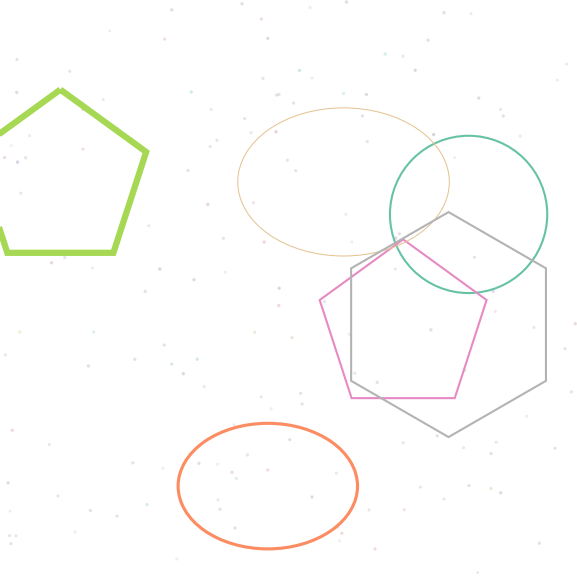[{"shape": "circle", "thickness": 1, "radius": 0.68, "center": [0.811, 0.628]}, {"shape": "oval", "thickness": 1.5, "radius": 0.78, "center": [0.464, 0.157]}, {"shape": "pentagon", "thickness": 1, "radius": 0.76, "center": [0.698, 0.433]}, {"shape": "pentagon", "thickness": 3, "radius": 0.78, "center": [0.105, 0.688]}, {"shape": "oval", "thickness": 0.5, "radius": 0.92, "center": [0.595, 0.684]}, {"shape": "hexagon", "thickness": 1, "radius": 0.97, "center": [0.777, 0.437]}]